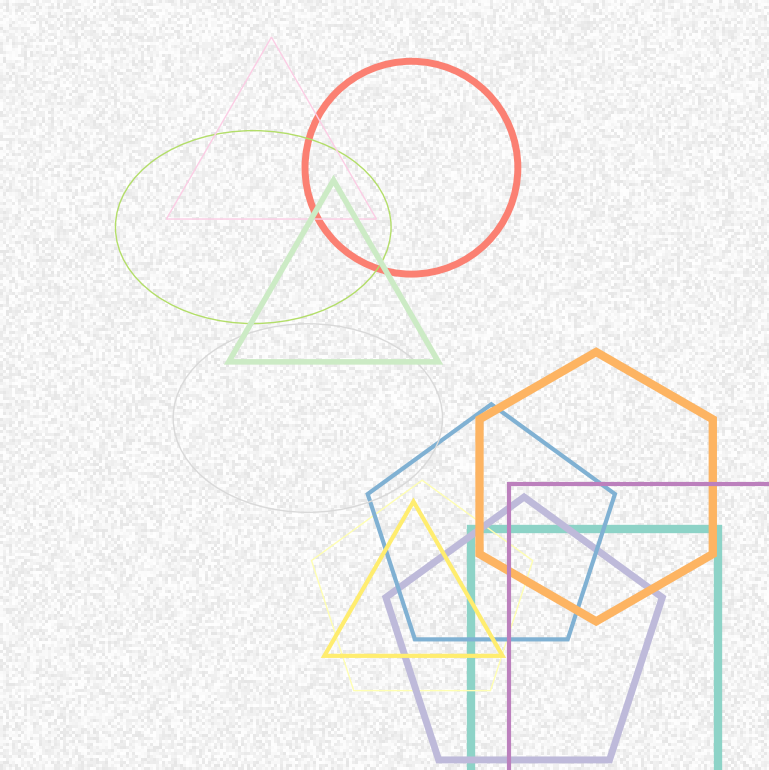[{"shape": "square", "thickness": 3, "radius": 0.8, "center": [0.772, 0.152]}, {"shape": "pentagon", "thickness": 0.5, "radius": 0.76, "center": [0.548, 0.225]}, {"shape": "pentagon", "thickness": 2.5, "radius": 0.94, "center": [0.681, 0.166]}, {"shape": "circle", "thickness": 2.5, "radius": 0.69, "center": [0.534, 0.782]}, {"shape": "pentagon", "thickness": 1.5, "radius": 0.84, "center": [0.638, 0.306]}, {"shape": "hexagon", "thickness": 3, "radius": 0.87, "center": [0.774, 0.368]}, {"shape": "oval", "thickness": 0.5, "radius": 0.89, "center": [0.329, 0.705]}, {"shape": "triangle", "thickness": 0.5, "radius": 0.79, "center": [0.352, 0.794]}, {"shape": "oval", "thickness": 0.5, "radius": 0.87, "center": [0.4, 0.457]}, {"shape": "square", "thickness": 1.5, "radius": 0.99, "center": [0.86, 0.173]}, {"shape": "triangle", "thickness": 2, "radius": 0.79, "center": [0.433, 0.609]}, {"shape": "triangle", "thickness": 1.5, "radius": 0.67, "center": [0.537, 0.215]}]